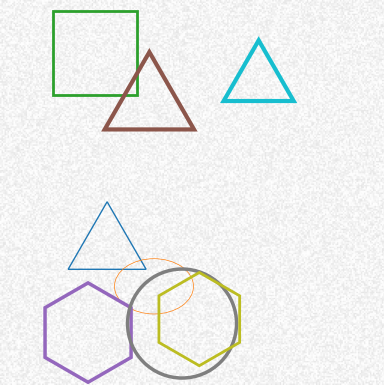[{"shape": "triangle", "thickness": 1, "radius": 0.58, "center": [0.278, 0.359]}, {"shape": "oval", "thickness": 0.5, "radius": 0.51, "center": [0.4, 0.256]}, {"shape": "square", "thickness": 2, "radius": 0.55, "center": [0.246, 0.863]}, {"shape": "hexagon", "thickness": 2.5, "radius": 0.65, "center": [0.229, 0.136]}, {"shape": "triangle", "thickness": 3, "radius": 0.67, "center": [0.388, 0.731]}, {"shape": "circle", "thickness": 2.5, "radius": 0.71, "center": [0.473, 0.16]}, {"shape": "hexagon", "thickness": 2, "radius": 0.61, "center": [0.518, 0.171]}, {"shape": "triangle", "thickness": 3, "radius": 0.53, "center": [0.672, 0.79]}]